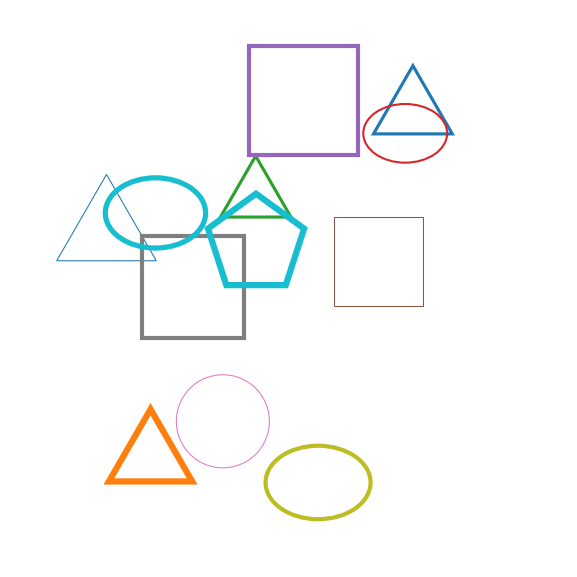[{"shape": "triangle", "thickness": 0.5, "radius": 0.5, "center": [0.184, 0.597]}, {"shape": "triangle", "thickness": 1.5, "radius": 0.39, "center": [0.715, 0.807]}, {"shape": "triangle", "thickness": 3, "radius": 0.42, "center": [0.261, 0.207]}, {"shape": "triangle", "thickness": 1.5, "radius": 0.35, "center": [0.443, 0.659]}, {"shape": "oval", "thickness": 1, "radius": 0.36, "center": [0.702, 0.768]}, {"shape": "square", "thickness": 2, "radius": 0.47, "center": [0.525, 0.826]}, {"shape": "square", "thickness": 0.5, "radius": 0.39, "center": [0.656, 0.547]}, {"shape": "circle", "thickness": 0.5, "radius": 0.4, "center": [0.386, 0.27]}, {"shape": "square", "thickness": 2, "radius": 0.44, "center": [0.334, 0.502]}, {"shape": "oval", "thickness": 2, "radius": 0.45, "center": [0.551, 0.164]}, {"shape": "oval", "thickness": 2.5, "radius": 0.43, "center": [0.269, 0.63]}, {"shape": "pentagon", "thickness": 3, "radius": 0.44, "center": [0.443, 0.576]}]